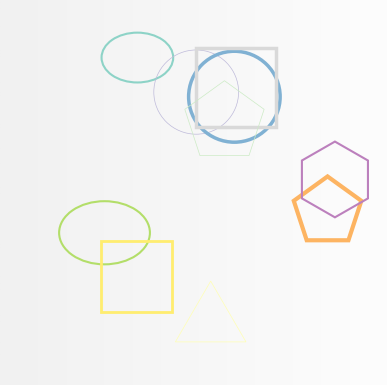[{"shape": "oval", "thickness": 1.5, "radius": 0.46, "center": [0.355, 0.851]}, {"shape": "triangle", "thickness": 0.5, "radius": 0.53, "center": [0.544, 0.165]}, {"shape": "circle", "thickness": 0.5, "radius": 0.55, "center": [0.506, 0.761]}, {"shape": "circle", "thickness": 2.5, "radius": 0.59, "center": [0.605, 0.749]}, {"shape": "pentagon", "thickness": 3, "radius": 0.46, "center": [0.845, 0.45]}, {"shape": "oval", "thickness": 1.5, "radius": 0.59, "center": [0.27, 0.395]}, {"shape": "square", "thickness": 2.5, "radius": 0.52, "center": [0.61, 0.773]}, {"shape": "hexagon", "thickness": 1.5, "radius": 0.49, "center": [0.864, 0.534]}, {"shape": "pentagon", "thickness": 0.5, "radius": 0.54, "center": [0.579, 0.683]}, {"shape": "square", "thickness": 2, "radius": 0.46, "center": [0.353, 0.281]}]